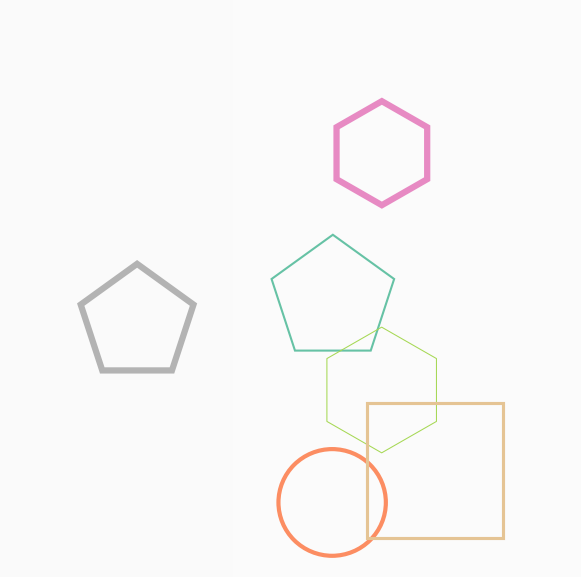[{"shape": "pentagon", "thickness": 1, "radius": 0.55, "center": [0.573, 0.482]}, {"shape": "circle", "thickness": 2, "radius": 0.46, "center": [0.571, 0.129]}, {"shape": "hexagon", "thickness": 3, "radius": 0.45, "center": [0.657, 0.734]}, {"shape": "hexagon", "thickness": 0.5, "radius": 0.54, "center": [0.657, 0.324]}, {"shape": "square", "thickness": 1.5, "radius": 0.58, "center": [0.749, 0.184]}, {"shape": "pentagon", "thickness": 3, "radius": 0.51, "center": [0.236, 0.44]}]